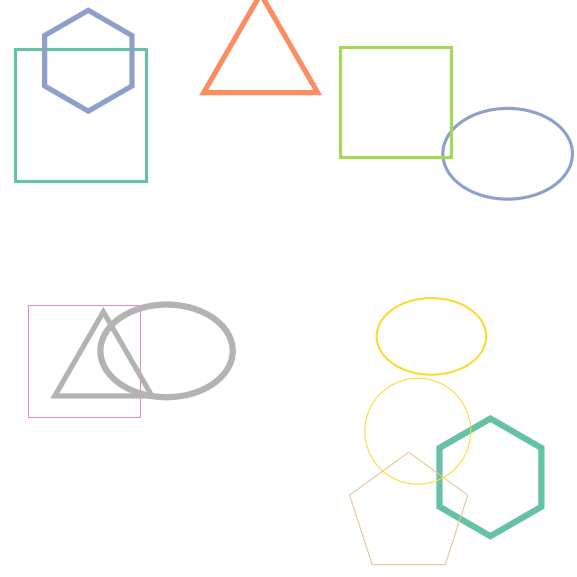[{"shape": "square", "thickness": 1.5, "radius": 0.57, "center": [0.14, 0.799]}, {"shape": "hexagon", "thickness": 3, "radius": 0.51, "center": [0.849, 0.173]}, {"shape": "triangle", "thickness": 2.5, "radius": 0.57, "center": [0.451, 0.896]}, {"shape": "oval", "thickness": 1.5, "radius": 0.56, "center": [0.879, 0.733]}, {"shape": "hexagon", "thickness": 2.5, "radius": 0.44, "center": [0.153, 0.894]}, {"shape": "square", "thickness": 0.5, "radius": 0.49, "center": [0.145, 0.374]}, {"shape": "square", "thickness": 1.5, "radius": 0.48, "center": [0.685, 0.822]}, {"shape": "circle", "thickness": 0.5, "radius": 0.46, "center": [0.723, 0.252]}, {"shape": "oval", "thickness": 1, "radius": 0.47, "center": [0.747, 0.417]}, {"shape": "pentagon", "thickness": 0.5, "radius": 0.54, "center": [0.708, 0.108]}, {"shape": "triangle", "thickness": 2.5, "radius": 0.49, "center": [0.179, 0.362]}, {"shape": "oval", "thickness": 3, "radius": 0.57, "center": [0.288, 0.392]}]